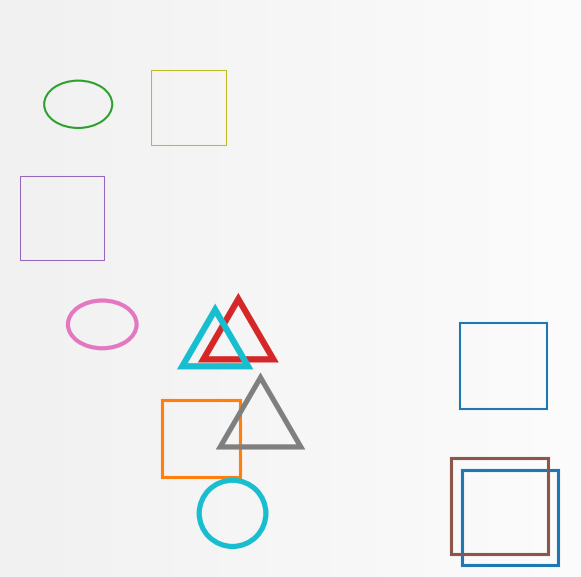[{"shape": "square", "thickness": 1.5, "radius": 0.41, "center": [0.877, 0.103]}, {"shape": "square", "thickness": 1, "radius": 0.37, "center": [0.865, 0.365]}, {"shape": "square", "thickness": 1.5, "radius": 0.34, "center": [0.346, 0.24]}, {"shape": "oval", "thickness": 1, "radius": 0.29, "center": [0.135, 0.819]}, {"shape": "triangle", "thickness": 3, "radius": 0.35, "center": [0.41, 0.412]}, {"shape": "square", "thickness": 0.5, "radius": 0.36, "center": [0.107, 0.621]}, {"shape": "square", "thickness": 1.5, "radius": 0.42, "center": [0.859, 0.123]}, {"shape": "oval", "thickness": 2, "radius": 0.3, "center": [0.176, 0.437]}, {"shape": "triangle", "thickness": 2.5, "radius": 0.4, "center": [0.448, 0.265]}, {"shape": "square", "thickness": 0.5, "radius": 0.32, "center": [0.325, 0.813]}, {"shape": "triangle", "thickness": 3, "radius": 0.33, "center": [0.37, 0.398]}, {"shape": "circle", "thickness": 2.5, "radius": 0.29, "center": [0.4, 0.11]}]